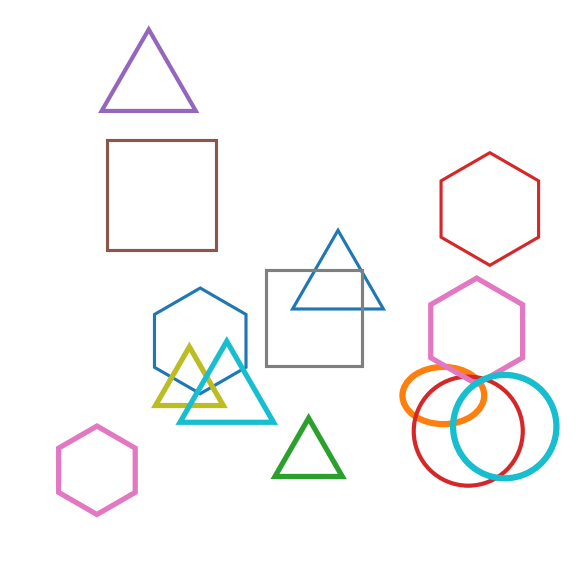[{"shape": "hexagon", "thickness": 1.5, "radius": 0.46, "center": [0.347, 0.409]}, {"shape": "triangle", "thickness": 1.5, "radius": 0.45, "center": [0.585, 0.509]}, {"shape": "oval", "thickness": 3, "radius": 0.35, "center": [0.768, 0.314]}, {"shape": "triangle", "thickness": 2.5, "radius": 0.34, "center": [0.534, 0.208]}, {"shape": "hexagon", "thickness": 1.5, "radius": 0.49, "center": [0.848, 0.637]}, {"shape": "circle", "thickness": 2, "radius": 0.47, "center": [0.811, 0.253]}, {"shape": "triangle", "thickness": 2, "radius": 0.47, "center": [0.258, 0.854]}, {"shape": "square", "thickness": 1.5, "radius": 0.47, "center": [0.28, 0.662]}, {"shape": "hexagon", "thickness": 2.5, "radius": 0.38, "center": [0.168, 0.185]}, {"shape": "hexagon", "thickness": 2.5, "radius": 0.46, "center": [0.825, 0.426]}, {"shape": "square", "thickness": 1.5, "radius": 0.41, "center": [0.544, 0.449]}, {"shape": "triangle", "thickness": 2.5, "radius": 0.34, "center": [0.328, 0.331]}, {"shape": "triangle", "thickness": 2.5, "radius": 0.47, "center": [0.393, 0.315]}, {"shape": "circle", "thickness": 3, "radius": 0.45, "center": [0.874, 0.26]}]